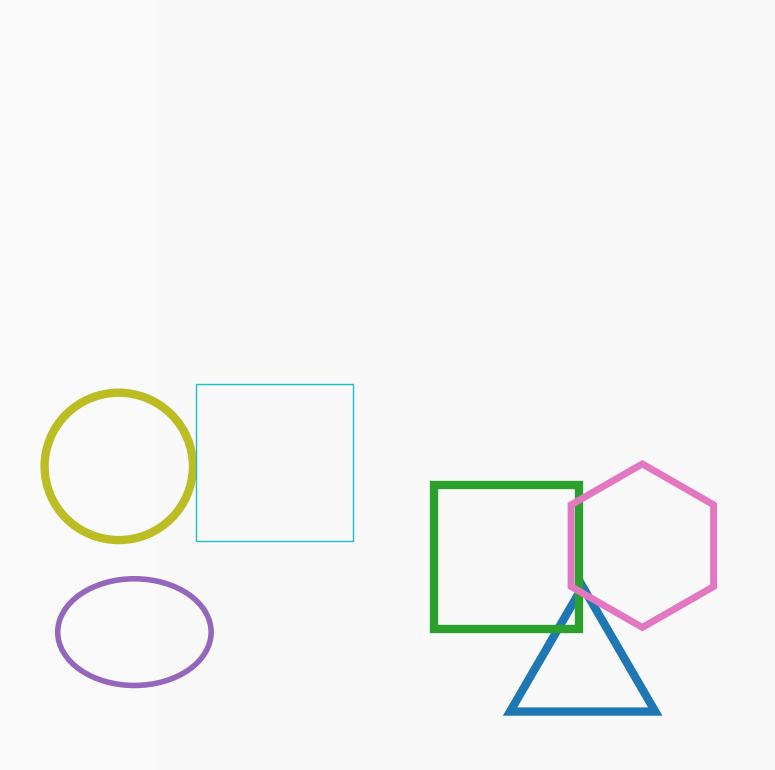[{"shape": "triangle", "thickness": 3, "radius": 0.54, "center": [0.752, 0.13]}, {"shape": "square", "thickness": 3, "radius": 0.47, "center": [0.654, 0.276]}, {"shape": "oval", "thickness": 2, "radius": 0.49, "center": [0.173, 0.179]}, {"shape": "hexagon", "thickness": 2.5, "radius": 0.53, "center": [0.829, 0.291]}, {"shape": "circle", "thickness": 3, "radius": 0.48, "center": [0.153, 0.394]}, {"shape": "square", "thickness": 0.5, "radius": 0.51, "center": [0.354, 0.4]}]